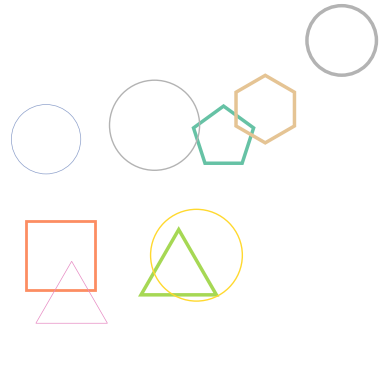[{"shape": "pentagon", "thickness": 2.5, "radius": 0.41, "center": [0.581, 0.642]}, {"shape": "square", "thickness": 2, "radius": 0.45, "center": [0.158, 0.336]}, {"shape": "circle", "thickness": 0.5, "radius": 0.45, "center": [0.12, 0.638]}, {"shape": "triangle", "thickness": 0.5, "radius": 0.54, "center": [0.186, 0.214]}, {"shape": "triangle", "thickness": 2.5, "radius": 0.56, "center": [0.464, 0.291]}, {"shape": "circle", "thickness": 1, "radius": 0.6, "center": [0.51, 0.337]}, {"shape": "hexagon", "thickness": 2.5, "radius": 0.44, "center": [0.689, 0.717]}, {"shape": "circle", "thickness": 1, "radius": 0.58, "center": [0.401, 0.675]}, {"shape": "circle", "thickness": 2.5, "radius": 0.45, "center": [0.888, 0.895]}]